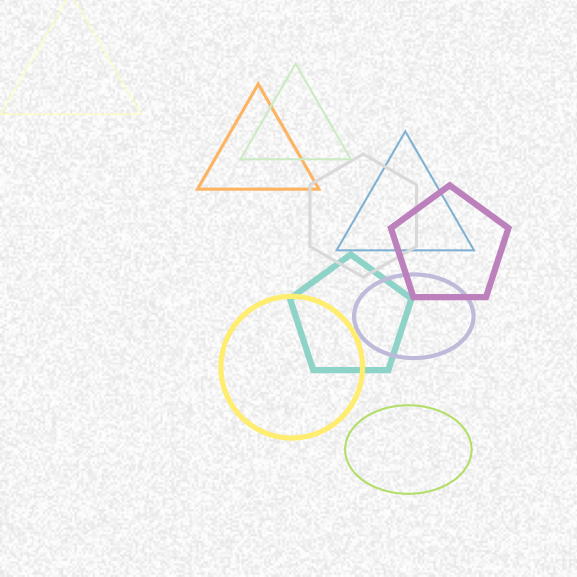[{"shape": "pentagon", "thickness": 3, "radius": 0.55, "center": [0.607, 0.448]}, {"shape": "triangle", "thickness": 0.5, "radius": 0.7, "center": [0.123, 0.871]}, {"shape": "oval", "thickness": 2, "radius": 0.52, "center": [0.717, 0.451]}, {"shape": "triangle", "thickness": 1, "radius": 0.69, "center": [0.702, 0.634]}, {"shape": "triangle", "thickness": 1.5, "radius": 0.61, "center": [0.447, 0.732]}, {"shape": "oval", "thickness": 1, "radius": 0.55, "center": [0.707, 0.221]}, {"shape": "hexagon", "thickness": 1.5, "radius": 0.53, "center": [0.629, 0.626]}, {"shape": "pentagon", "thickness": 3, "radius": 0.53, "center": [0.779, 0.571]}, {"shape": "triangle", "thickness": 1, "radius": 0.55, "center": [0.512, 0.779]}, {"shape": "circle", "thickness": 2.5, "radius": 0.61, "center": [0.505, 0.363]}]